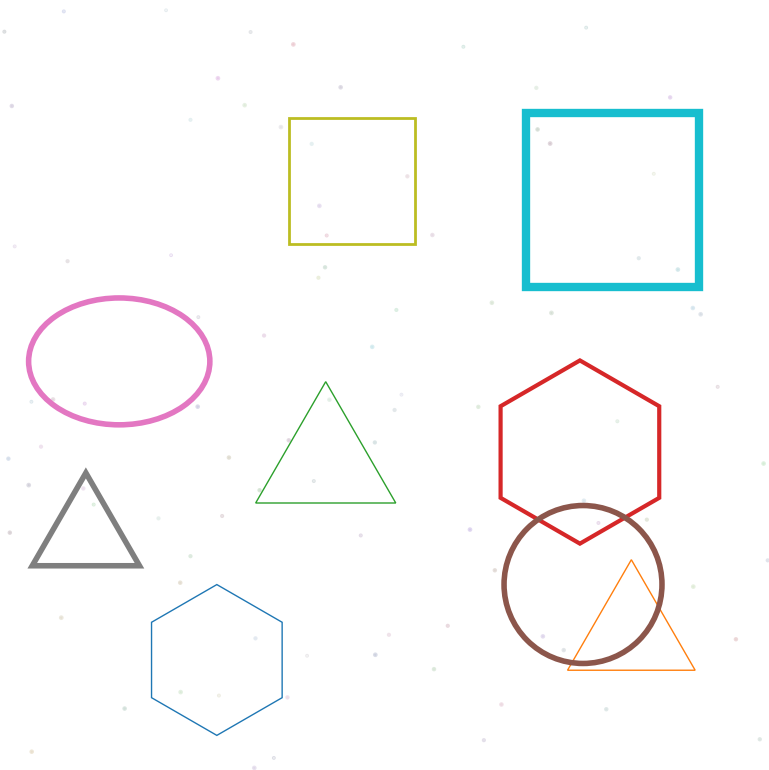[{"shape": "hexagon", "thickness": 0.5, "radius": 0.49, "center": [0.282, 0.143]}, {"shape": "triangle", "thickness": 0.5, "radius": 0.48, "center": [0.82, 0.177]}, {"shape": "triangle", "thickness": 0.5, "radius": 0.53, "center": [0.423, 0.399]}, {"shape": "hexagon", "thickness": 1.5, "radius": 0.59, "center": [0.753, 0.413]}, {"shape": "circle", "thickness": 2, "radius": 0.51, "center": [0.757, 0.241]}, {"shape": "oval", "thickness": 2, "radius": 0.59, "center": [0.155, 0.531]}, {"shape": "triangle", "thickness": 2, "radius": 0.4, "center": [0.112, 0.305]}, {"shape": "square", "thickness": 1, "radius": 0.41, "center": [0.457, 0.765]}, {"shape": "square", "thickness": 3, "radius": 0.56, "center": [0.795, 0.74]}]